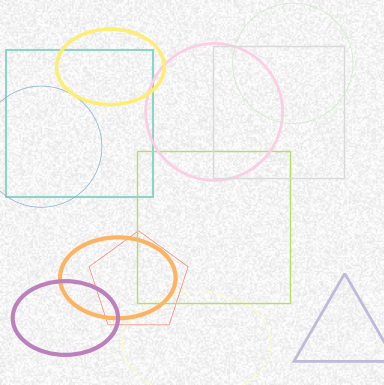[{"shape": "square", "thickness": 1.5, "radius": 0.95, "center": [0.207, 0.68]}, {"shape": "oval", "thickness": 0.5, "radius": 0.97, "center": [0.511, 0.108]}, {"shape": "triangle", "thickness": 2, "radius": 0.76, "center": [0.895, 0.137]}, {"shape": "pentagon", "thickness": 0.5, "radius": 0.68, "center": [0.36, 0.266]}, {"shape": "circle", "thickness": 0.5, "radius": 0.79, "center": [0.107, 0.619]}, {"shape": "oval", "thickness": 3, "radius": 0.75, "center": [0.306, 0.278]}, {"shape": "square", "thickness": 1, "radius": 0.99, "center": [0.555, 0.411]}, {"shape": "circle", "thickness": 2, "radius": 0.89, "center": [0.556, 0.709]}, {"shape": "square", "thickness": 1, "radius": 0.86, "center": [0.723, 0.708]}, {"shape": "oval", "thickness": 3, "radius": 0.68, "center": [0.17, 0.174]}, {"shape": "circle", "thickness": 0.5, "radius": 0.78, "center": [0.761, 0.836]}, {"shape": "oval", "thickness": 2.5, "radius": 0.7, "center": [0.287, 0.826]}]